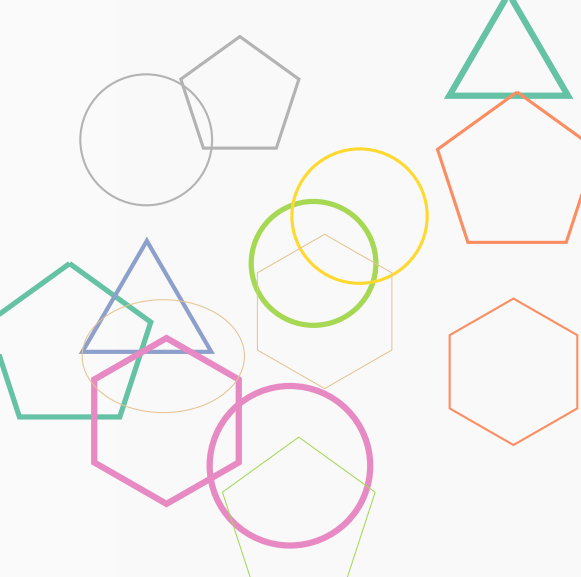[{"shape": "pentagon", "thickness": 2.5, "radius": 0.73, "center": [0.12, 0.396]}, {"shape": "triangle", "thickness": 3, "radius": 0.59, "center": [0.875, 0.892]}, {"shape": "pentagon", "thickness": 1.5, "radius": 0.72, "center": [0.89, 0.696]}, {"shape": "hexagon", "thickness": 1, "radius": 0.63, "center": [0.883, 0.355]}, {"shape": "triangle", "thickness": 2, "radius": 0.64, "center": [0.253, 0.454]}, {"shape": "hexagon", "thickness": 3, "radius": 0.72, "center": [0.286, 0.27]}, {"shape": "circle", "thickness": 3, "radius": 0.69, "center": [0.499, 0.193]}, {"shape": "pentagon", "thickness": 0.5, "radius": 0.69, "center": [0.514, 0.104]}, {"shape": "circle", "thickness": 2.5, "radius": 0.54, "center": [0.539, 0.543]}, {"shape": "circle", "thickness": 1.5, "radius": 0.58, "center": [0.619, 0.625]}, {"shape": "hexagon", "thickness": 0.5, "radius": 0.67, "center": [0.559, 0.46]}, {"shape": "oval", "thickness": 0.5, "radius": 0.7, "center": [0.281, 0.382]}, {"shape": "circle", "thickness": 1, "radius": 0.57, "center": [0.252, 0.757]}, {"shape": "pentagon", "thickness": 1.5, "radius": 0.53, "center": [0.413, 0.829]}]